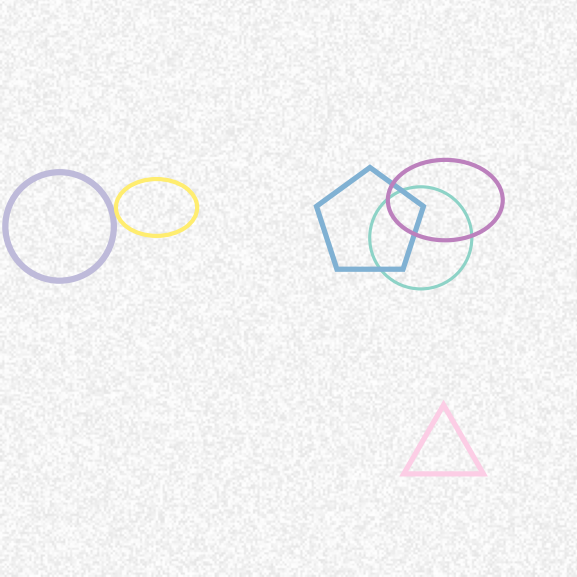[{"shape": "circle", "thickness": 1.5, "radius": 0.44, "center": [0.729, 0.587]}, {"shape": "circle", "thickness": 3, "radius": 0.47, "center": [0.103, 0.607]}, {"shape": "pentagon", "thickness": 2.5, "radius": 0.49, "center": [0.641, 0.612]}, {"shape": "triangle", "thickness": 2.5, "radius": 0.4, "center": [0.768, 0.218]}, {"shape": "oval", "thickness": 2, "radius": 0.5, "center": [0.771, 0.653]}, {"shape": "oval", "thickness": 2, "radius": 0.35, "center": [0.271, 0.64]}]